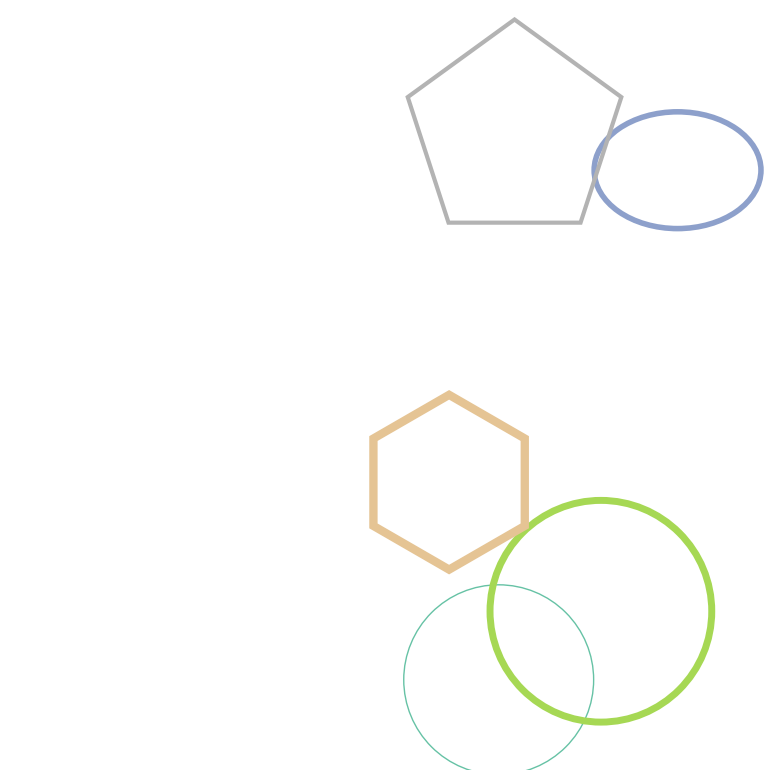[{"shape": "circle", "thickness": 0.5, "radius": 0.62, "center": [0.648, 0.117]}, {"shape": "oval", "thickness": 2, "radius": 0.54, "center": [0.88, 0.779]}, {"shape": "circle", "thickness": 2.5, "radius": 0.72, "center": [0.78, 0.206]}, {"shape": "hexagon", "thickness": 3, "radius": 0.57, "center": [0.583, 0.374]}, {"shape": "pentagon", "thickness": 1.5, "radius": 0.73, "center": [0.668, 0.829]}]